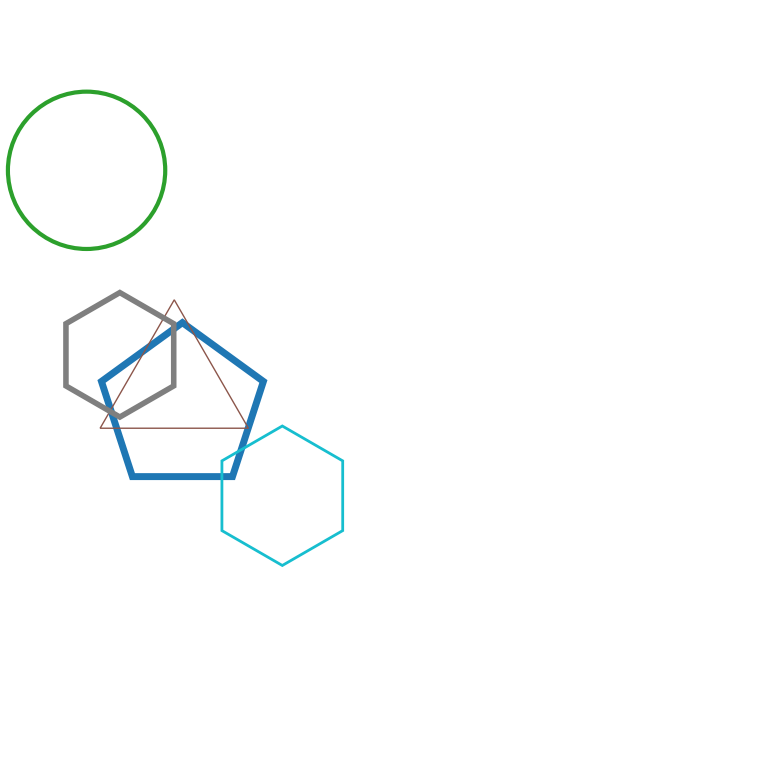[{"shape": "pentagon", "thickness": 2.5, "radius": 0.55, "center": [0.237, 0.47]}, {"shape": "circle", "thickness": 1.5, "radius": 0.51, "center": [0.112, 0.779]}, {"shape": "triangle", "thickness": 0.5, "radius": 0.56, "center": [0.226, 0.499]}, {"shape": "hexagon", "thickness": 2, "radius": 0.4, "center": [0.156, 0.539]}, {"shape": "hexagon", "thickness": 1, "radius": 0.45, "center": [0.367, 0.356]}]